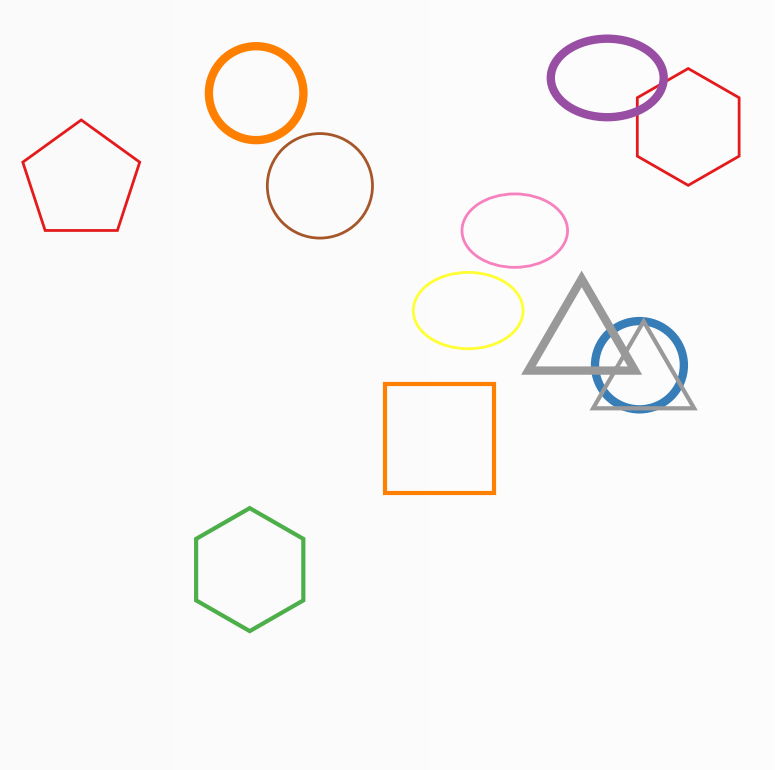[{"shape": "hexagon", "thickness": 1, "radius": 0.38, "center": [0.888, 0.835]}, {"shape": "pentagon", "thickness": 1, "radius": 0.4, "center": [0.105, 0.765]}, {"shape": "circle", "thickness": 3, "radius": 0.29, "center": [0.825, 0.526]}, {"shape": "hexagon", "thickness": 1.5, "radius": 0.4, "center": [0.322, 0.26]}, {"shape": "oval", "thickness": 3, "radius": 0.36, "center": [0.784, 0.899]}, {"shape": "square", "thickness": 1.5, "radius": 0.35, "center": [0.567, 0.431]}, {"shape": "circle", "thickness": 3, "radius": 0.3, "center": [0.331, 0.879]}, {"shape": "oval", "thickness": 1, "radius": 0.35, "center": [0.604, 0.597]}, {"shape": "circle", "thickness": 1, "radius": 0.34, "center": [0.413, 0.759]}, {"shape": "oval", "thickness": 1, "radius": 0.34, "center": [0.664, 0.7]}, {"shape": "triangle", "thickness": 3, "radius": 0.4, "center": [0.751, 0.558]}, {"shape": "triangle", "thickness": 1.5, "radius": 0.38, "center": [0.83, 0.507]}]